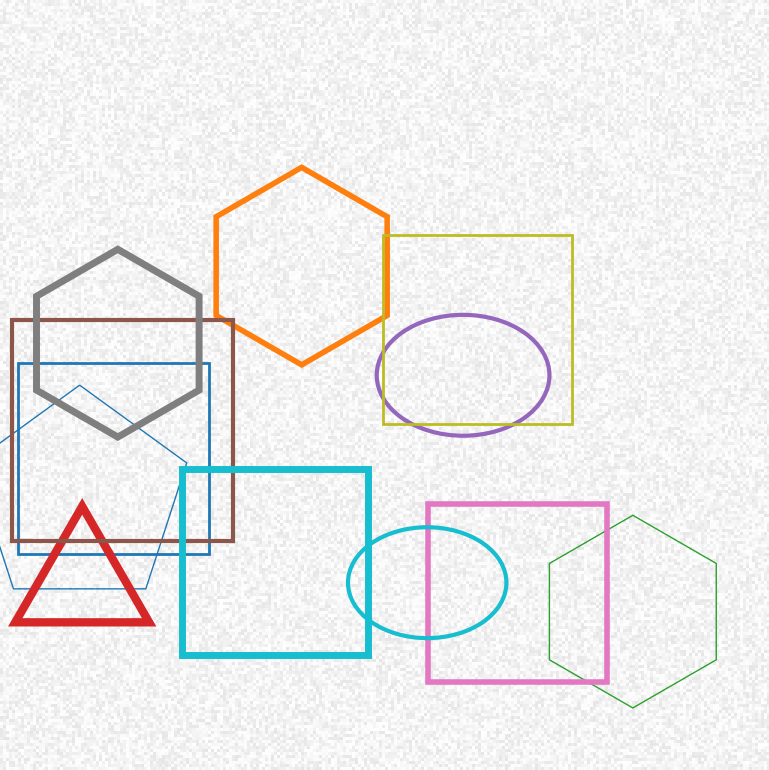[{"shape": "square", "thickness": 1, "radius": 0.62, "center": [0.147, 0.404]}, {"shape": "pentagon", "thickness": 0.5, "radius": 0.73, "center": [0.103, 0.354]}, {"shape": "hexagon", "thickness": 2, "radius": 0.64, "center": [0.392, 0.654]}, {"shape": "hexagon", "thickness": 0.5, "radius": 0.63, "center": [0.822, 0.206]}, {"shape": "triangle", "thickness": 3, "radius": 0.5, "center": [0.107, 0.242]}, {"shape": "oval", "thickness": 1.5, "radius": 0.56, "center": [0.601, 0.513]}, {"shape": "square", "thickness": 1.5, "radius": 0.72, "center": [0.159, 0.441]}, {"shape": "square", "thickness": 2, "radius": 0.58, "center": [0.672, 0.23]}, {"shape": "hexagon", "thickness": 2.5, "radius": 0.61, "center": [0.153, 0.554]}, {"shape": "square", "thickness": 1, "radius": 0.61, "center": [0.62, 0.572]}, {"shape": "square", "thickness": 2.5, "radius": 0.6, "center": [0.357, 0.27]}, {"shape": "oval", "thickness": 1.5, "radius": 0.51, "center": [0.555, 0.243]}]